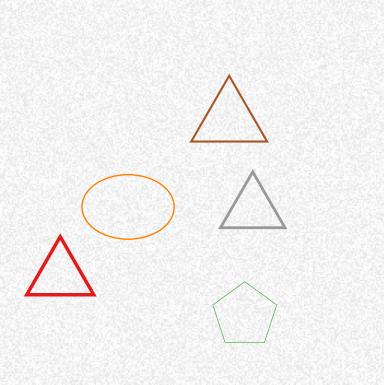[{"shape": "triangle", "thickness": 2.5, "radius": 0.5, "center": [0.156, 0.285]}, {"shape": "pentagon", "thickness": 0.5, "radius": 0.44, "center": [0.636, 0.181]}, {"shape": "oval", "thickness": 1, "radius": 0.6, "center": [0.333, 0.463]}, {"shape": "triangle", "thickness": 1.5, "radius": 0.57, "center": [0.595, 0.689]}, {"shape": "triangle", "thickness": 2, "radius": 0.48, "center": [0.656, 0.457]}]